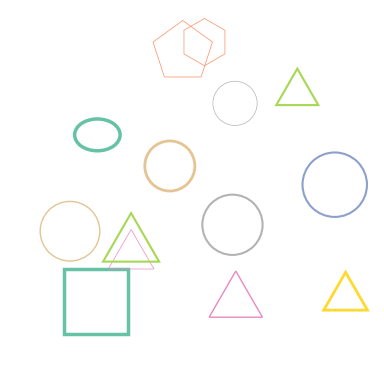[{"shape": "oval", "thickness": 2.5, "radius": 0.3, "center": [0.253, 0.65]}, {"shape": "square", "thickness": 2.5, "radius": 0.42, "center": [0.249, 0.217]}, {"shape": "pentagon", "thickness": 0.5, "radius": 0.41, "center": [0.475, 0.866]}, {"shape": "hexagon", "thickness": 0.5, "radius": 0.31, "center": [0.531, 0.891]}, {"shape": "circle", "thickness": 1.5, "radius": 0.42, "center": [0.869, 0.52]}, {"shape": "triangle", "thickness": 0.5, "radius": 0.34, "center": [0.341, 0.336]}, {"shape": "triangle", "thickness": 1, "radius": 0.4, "center": [0.612, 0.216]}, {"shape": "triangle", "thickness": 1.5, "radius": 0.42, "center": [0.34, 0.362]}, {"shape": "triangle", "thickness": 1.5, "radius": 0.32, "center": [0.772, 0.759]}, {"shape": "triangle", "thickness": 2, "radius": 0.33, "center": [0.898, 0.227]}, {"shape": "circle", "thickness": 1, "radius": 0.39, "center": [0.182, 0.399]}, {"shape": "circle", "thickness": 2, "radius": 0.32, "center": [0.441, 0.569]}, {"shape": "circle", "thickness": 1.5, "radius": 0.39, "center": [0.604, 0.416]}, {"shape": "circle", "thickness": 0.5, "radius": 0.29, "center": [0.61, 0.732]}]